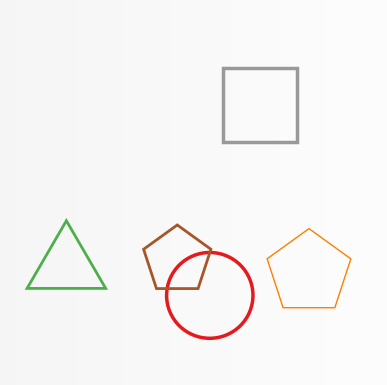[{"shape": "circle", "thickness": 2.5, "radius": 0.56, "center": [0.541, 0.233]}, {"shape": "triangle", "thickness": 2, "radius": 0.59, "center": [0.171, 0.309]}, {"shape": "pentagon", "thickness": 1, "radius": 0.57, "center": [0.797, 0.293]}, {"shape": "pentagon", "thickness": 2, "radius": 0.46, "center": [0.457, 0.324]}, {"shape": "square", "thickness": 2.5, "radius": 0.48, "center": [0.672, 0.727]}]